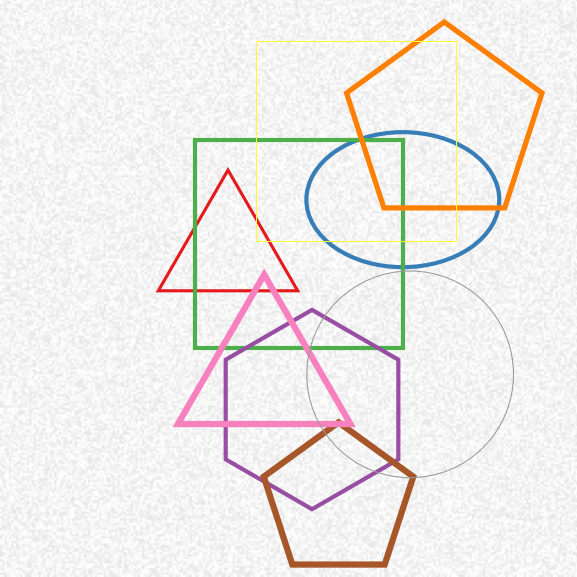[{"shape": "triangle", "thickness": 1.5, "radius": 0.7, "center": [0.395, 0.565]}, {"shape": "oval", "thickness": 2, "radius": 0.83, "center": [0.698, 0.653]}, {"shape": "square", "thickness": 2, "radius": 0.9, "center": [0.518, 0.577]}, {"shape": "hexagon", "thickness": 2, "radius": 0.86, "center": [0.54, 0.29]}, {"shape": "pentagon", "thickness": 2.5, "radius": 0.89, "center": [0.769, 0.783]}, {"shape": "square", "thickness": 0.5, "radius": 0.87, "center": [0.617, 0.755]}, {"shape": "pentagon", "thickness": 3, "radius": 0.68, "center": [0.586, 0.132]}, {"shape": "triangle", "thickness": 3, "radius": 0.86, "center": [0.457, 0.351]}, {"shape": "circle", "thickness": 0.5, "radius": 0.89, "center": [0.71, 0.351]}]